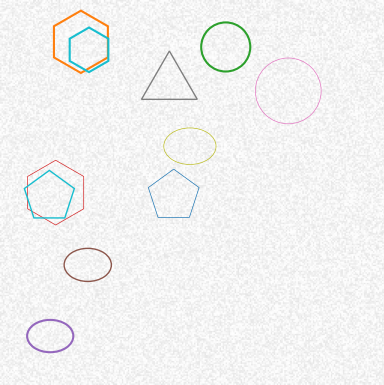[{"shape": "pentagon", "thickness": 0.5, "radius": 0.35, "center": [0.451, 0.491]}, {"shape": "hexagon", "thickness": 1.5, "radius": 0.4, "center": [0.21, 0.891]}, {"shape": "circle", "thickness": 1.5, "radius": 0.32, "center": [0.586, 0.878]}, {"shape": "hexagon", "thickness": 0.5, "radius": 0.42, "center": [0.145, 0.5]}, {"shape": "oval", "thickness": 1.5, "radius": 0.3, "center": [0.13, 0.127]}, {"shape": "oval", "thickness": 1, "radius": 0.31, "center": [0.228, 0.312]}, {"shape": "circle", "thickness": 0.5, "radius": 0.43, "center": [0.749, 0.764]}, {"shape": "triangle", "thickness": 1, "radius": 0.42, "center": [0.44, 0.784]}, {"shape": "oval", "thickness": 0.5, "radius": 0.34, "center": [0.493, 0.62]}, {"shape": "hexagon", "thickness": 1.5, "radius": 0.29, "center": [0.231, 0.871]}, {"shape": "pentagon", "thickness": 1, "radius": 0.34, "center": [0.128, 0.489]}]